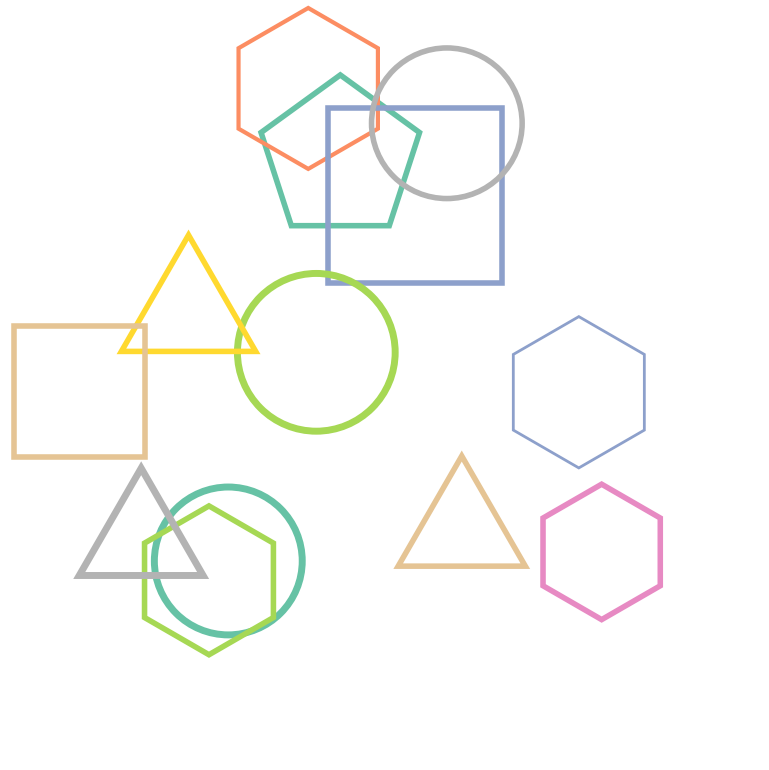[{"shape": "pentagon", "thickness": 2, "radius": 0.54, "center": [0.442, 0.794]}, {"shape": "circle", "thickness": 2.5, "radius": 0.48, "center": [0.296, 0.271]}, {"shape": "hexagon", "thickness": 1.5, "radius": 0.52, "center": [0.4, 0.885]}, {"shape": "hexagon", "thickness": 1, "radius": 0.49, "center": [0.752, 0.491]}, {"shape": "square", "thickness": 2, "radius": 0.57, "center": [0.539, 0.746]}, {"shape": "hexagon", "thickness": 2, "radius": 0.44, "center": [0.781, 0.283]}, {"shape": "circle", "thickness": 2.5, "radius": 0.51, "center": [0.411, 0.542]}, {"shape": "hexagon", "thickness": 2, "radius": 0.48, "center": [0.271, 0.246]}, {"shape": "triangle", "thickness": 2, "radius": 0.5, "center": [0.245, 0.594]}, {"shape": "square", "thickness": 2, "radius": 0.43, "center": [0.103, 0.492]}, {"shape": "triangle", "thickness": 2, "radius": 0.48, "center": [0.6, 0.312]}, {"shape": "triangle", "thickness": 2.5, "radius": 0.46, "center": [0.183, 0.299]}, {"shape": "circle", "thickness": 2, "radius": 0.49, "center": [0.58, 0.84]}]